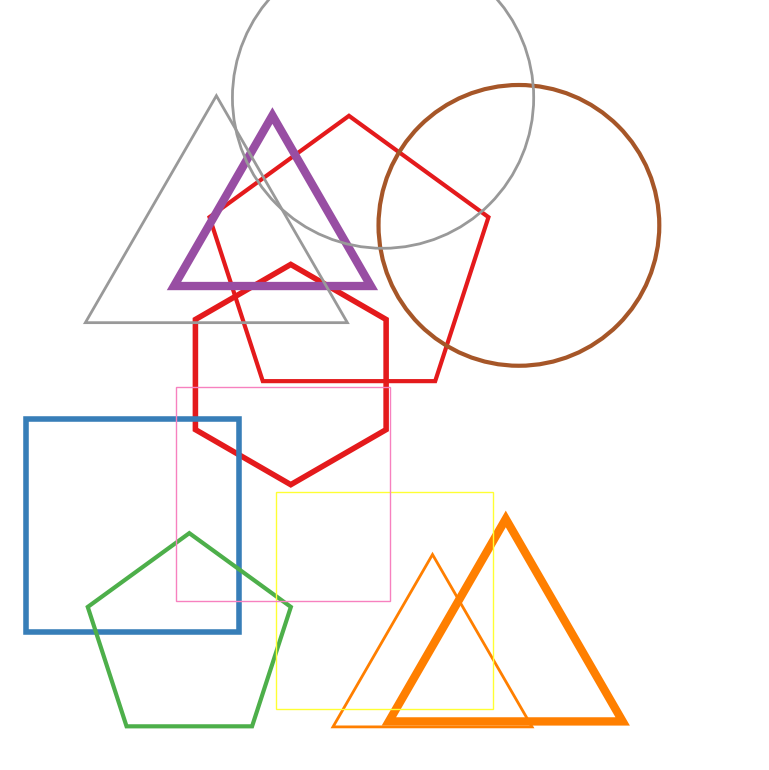[{"shape": "pentagon", "thickness": 1.5, "radius": 0.95, "center": [0.453, 0.659]}, {"shape": "hexagon", "thickness": 2, "radius": 0.72, "center": [0.378, 0.514]}, {"shape": "square", "thickness": 2, "radius": 0.69, "center": [0.172, 0.317]}, {"shape": "pentagon", "thickness": 1.5, "radius": 0.69, "center": [0.246, 0.169]}, {"shape": "triangle", "thickness": 3, "radius": 0.74, "center": [0.354, 0.702]}, {"shape": "triangle", "thickness": 1, "radius": 0.75, "center": [0.562, 0.131]}, {"shape": "triangle", "thickness": 3, "radius": 0.88, "center": [0.657, 0.151]}, {"shape": "square", "thickness": 0.5, "radius": 0.7, "center": [0.5, 0.22]}, {"shape": "circle", "thickness": 1.5, "radius": 0.91, "center": [0.674, 0.707]}, {"shape": "square", "thickness": 0.5, "radius": 0.69, "center": [0.368, 0.359]}, {"shape": "circle", "thickness": 1, "radius": 0.98, "center": [0.497, 0.873]}, {"shape": "triangle", "thickness": 1, "radius": 0.98, "center": [0.281, 0.679]}]